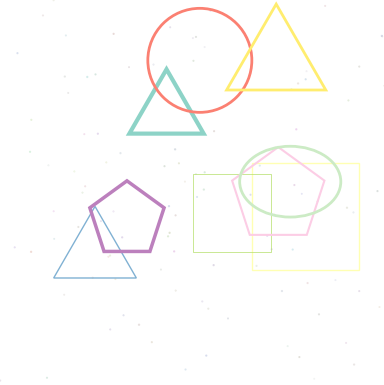[{"shape": "triangle", "thickness": 3, "radius": 0.56, "center": [0.433, 0.709]}, {"shape": "square", "thickness": 1, "radius": 0.7, "center": [0.793, 0.437]}, {"shape": "circle", "thickness": 2, "radius": 0.68, "center": [0.519, 0.843]}, {"shape": "triangle", "thickness": 1, "radius": 0.62, "center": [0.247, 0.34]}, {"shape": "square", "thickness": 0.5, "radius": 0.5, "center": [0.602, 0.447]}, {"shape": "pentagon", "thickness": 1.5, "radius": 0.63, "center": [0.723, 0.492]}, {"shape": "pentagon", "thickness": 2.5, "radius": 0.51, "center": [0.33, 0.429]}, {"shape": "oval", "thickness": 2, "radius": 0.66, "center": [0.754, 0.528]}, {"shape": "triangle", "thickness": 2, "radius": 0.74, "center": [0.717, 0.841]}]